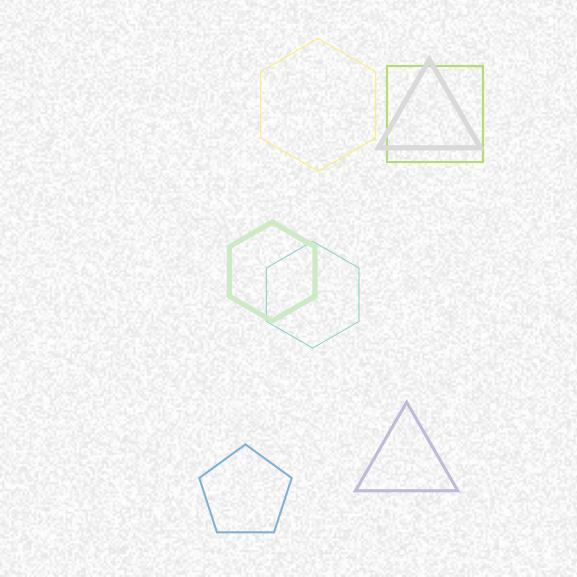[{"shape": "hexagon", "thickness": 0.5, "radius": 0.46, "center": [0.541, 0.489]}, {"shape": "triangle", "thickness": 1.5, "radius": 0.51, "center": [0.704, 0.2]}, {"shape": "pentagon", "thickness": 1, "radius": 0.42, "center": [0.425, 0.145]}, {"shape": "square", "thickness": 1, "radius": 0.42, "center": [0.754, 0.801]}, {"shape": "triangle", "thickness": 2.5, "radius": 0.51, "center": [0.744, 0.794]}, {"shape": "hexagon", "thickness": 2.5, "radius": 0.43, "center": [0.471, 0.529]}, {"shape": "hexagon", "thickness": 0.5, "radius": 0.57, "center": [0.551, 0.818]}]